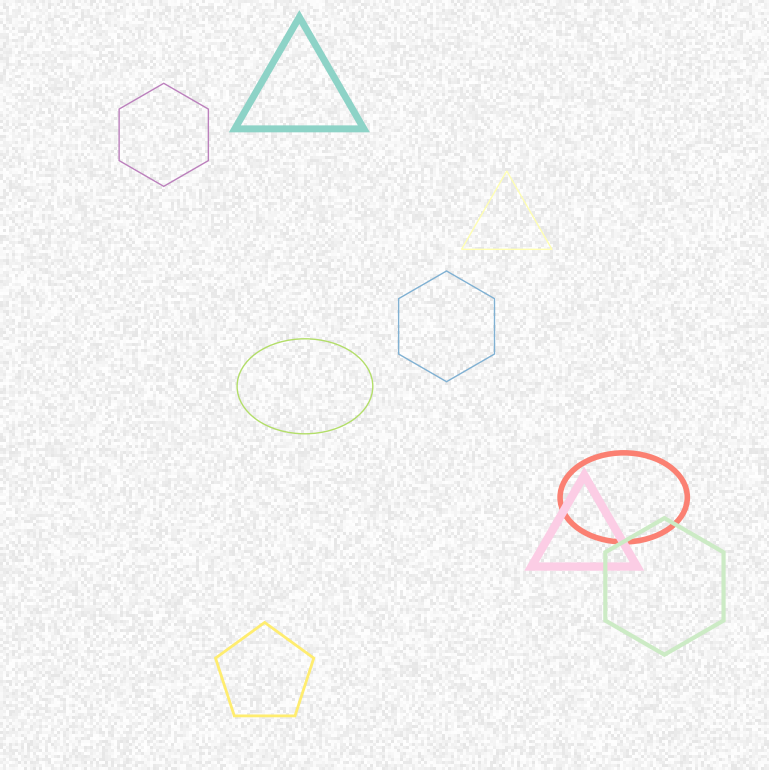[{"shape": "triangle", "thickness": 2.5, "radius": 0.48, "center": [0.389, 0.881]}, {"shape": "triangle", "thickness": 0.5, "radius": 0.34, "center": [0.658, 0.71]}, {"shape": "oval", "thickness": 2, "radius": 0.41, "center": [0.81, 0.354]}, {"shape": "hexagon", "thickness": 0.5, "radius": 0.36, "center": [0.58, 0.576]}, {"shape": "oval", "thickness": 0.5, "radius": 0.44, "center": [0.396, 0.498]}, {"shape": "triangle", "thickness": 3, "radius": 0.4, "center": [0.759, 0.304]}, {"shape": "hexagon", "thickness": 0.5, "radius": 0.33, "center": [0.213, 0.825]}, {"shape": "hexagon", "thickness": 1.5, "radius": 0.44, "center": [0.863, 0.238]}, {"shape": "pentagon", "thickness": 1, "radius": 0.34, "center": [0.344, 0.125]}]